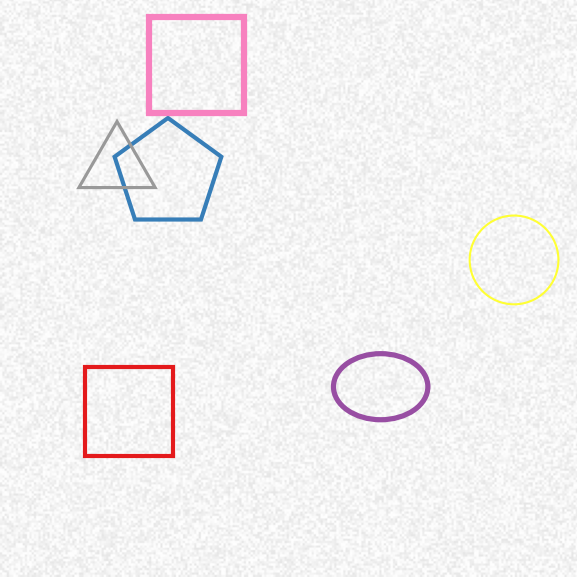[{"shape": "square", "thickness": 2, "radius": 0.38, "center": [0.223, 0.287]}, {"shape": "pentagon", "thickness": 2, "radius": 0.49, "center": [0.291, 0.698]}, {"shape": "oval", "thickness": 2.5, "radius": 0.41, "center": [0.659, 0.33]}, {"shape": "circle", "thickness": 1, "radius": 0.38, "center": [0.89, 0.549]}, {"shape": "square", "thickness": 3, "radius": 0.41, "center": [0.34, 0.887]}, {"shape": "triangle", "thickness": 1.5, "radius": 0.38, "center": [0.203, 0.712]}]